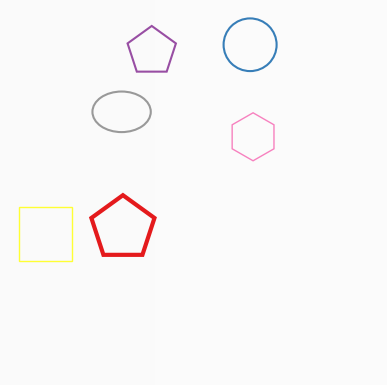[{"shape": "pentagon", "thickness": 3, "radius": 0.43, "center": [0.317, 0.407]}, {"shape": "circle", "thickness": 1.5, "radius": 0.34, "center": [0.645, 0.884]}, {"shape": "pentagon", "thickness": 1.5, "radius": 0.33, "center": [0.392, 0.867]}, {"shape": "square", "thickness": 1, "radius": 0.35, "center": [0.117, 0.392]}, {"shape": "hexagon", "thickness": 1, "radius": 0.31, "center": [0.653, 0.645]}, {"shape": "oval", "thickness": 1.5, "radius": 0.38, "center": [0.314, 0.71]}]